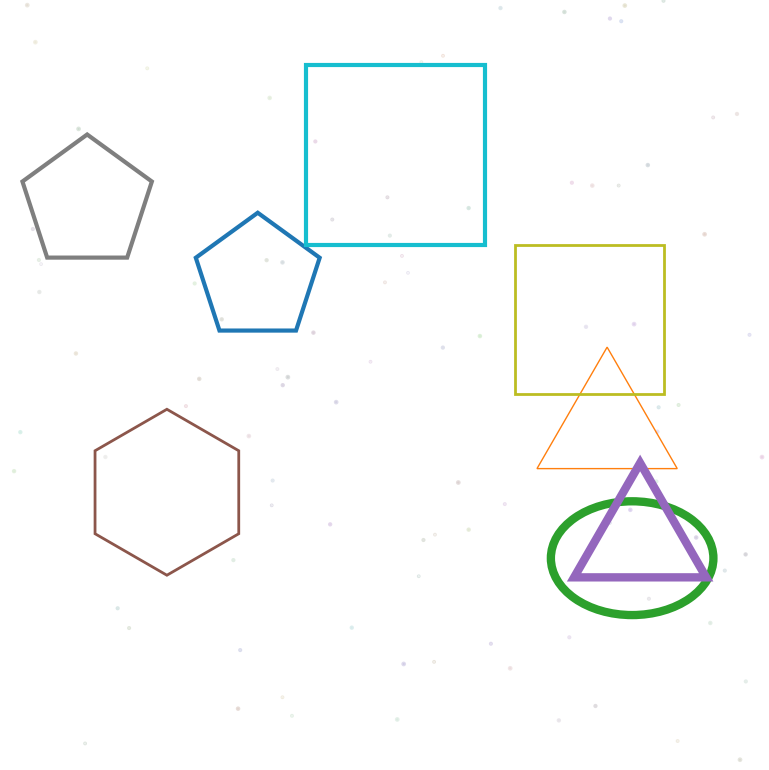[{"shape": "pentagon", "thickness": 1.5, "radius": 0.42, "center": [0.335, 0.639]}, {"shape": "triangle", "thickness": 0.5, "radius": 0.53, "center": [0.788, 0.444]}, {"shape": "oval", "thickness": 3, "radius": 0.53, "center": [0.821, 0.275]}, {"shape": "triangle", "thickness": 3, "radius": 0.5, "center": [0.831, 0.3]}, {"shape": "hexagon", "thickness": 1, "radius": 0.54, "center": [0.217, 0.361]}, {"shape": "pentagon", "thickness": 1.5, "radius": 0.44, "center": [0.113, 0.737]}, {"shape": "square", "thickness": 1, "radius": 0.48, "center": [0.766, 0.585]}, {"shape": "square", "thickness": 1.5, "radius": 0.58, "center": [0.514, 0.799]}]